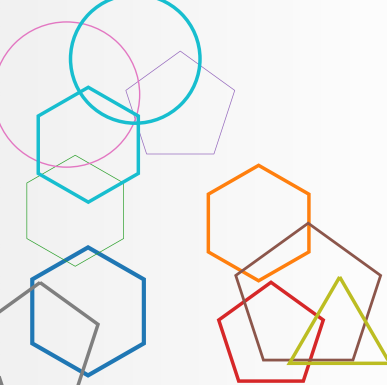[{"shape": "hexagon", "thickness": 3, "radius": 0.83, "center": [0.227, 0.191]}, {"shape": "hexagon", "thickness": 2.5, "radius": 0.75, "center": [0.667, 0.421]}, {"shape": "hexagon", "thickness": 0.5, "radius": 0.72, "center": [0.194, 0.453]}, {"shape": "pentagon", "thickness": 2.5, "radius": 0.71, "center": [0.699, 0.125]}, {"shape": "pentagon", "thickness": 0.5, "radius": 0.74, "center": [0.465, 0.72]}, {"shape": "pentagon", "thickness": 2, "radius": 0.98, "center": [0.795, 0.224]}, {"shape": "circle", "thickness": 1, "radius": 0.94, "center": [0.172, 0.754]}, {"shape": "pentagon", "thickness": 2.5, "radius": 0.79, "center": [0.103, 0.109]}, {"shape": "triangle", "thickness": 2.5, "radius": 0.75, "center": [0.877, 0.131]}, {"shape": "hexagon", "thickness": 2.5, "radius": 0.75, "center": [0.228, 0.624]}, {"shape": "circle", "thickness": 2.5, "radius": 0.84, "center": [0.349, 0.847]}]